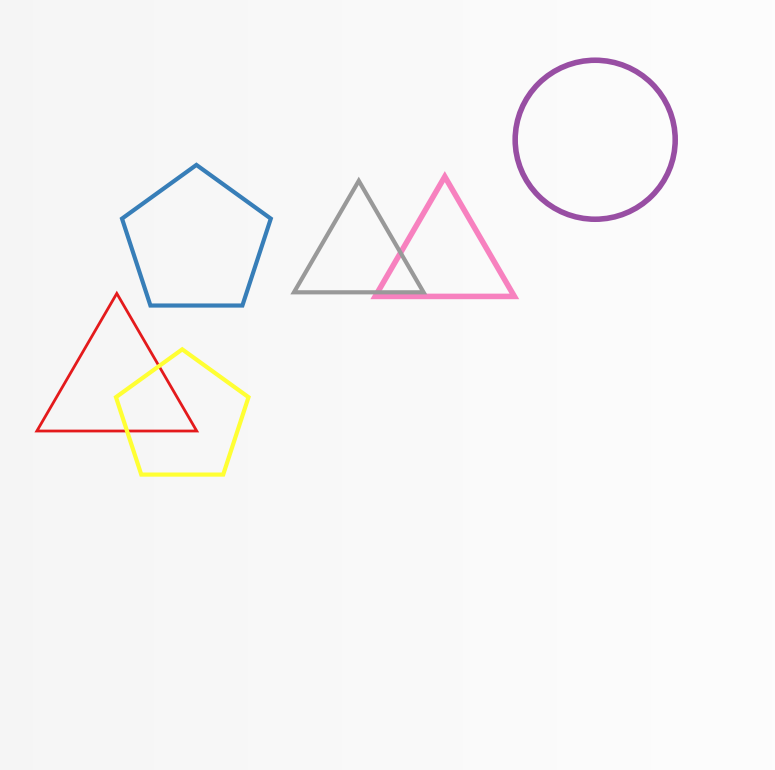[{"shape": "triangle", "thickness": 1, "radius": 0.6, "center": [0.151, 0.5]}, {"shape": "pentagon", "thickness": 1.5, "radius": 0.5, "center": [0.253, 0.685]}, {"shape": "circle", "thickness": 2, "radius": 0.52, "center": [0.768, 0.819]}, {"shape": "pentagon", "thickness": 1.5, "radius": 0.45, "center": [0.235, 0.456]}, {"shape": "triangle", "thickness": 2, "radius": 0.52, "center": [0.574, 0.667]}, {"shape": "triangle", "thickness": 1.5, "radius": 0.48, "center": [0.463, 0.669]}]